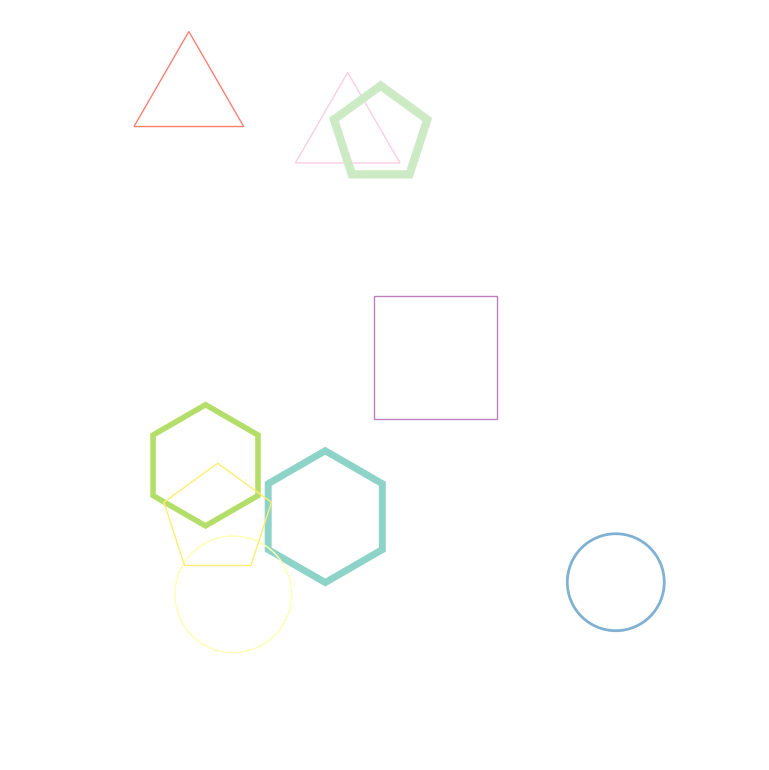[{"shape": "hexagon", "thickness": 2.5, "radius": 0.43, "center": [0.422, 0.329]}, {"shape": "circle", "thickness": 0.5, "radius": 0.38, "center": [0.303, 0.228]}, {"shape": "triangle", "thickness": 0.5, "radius": 0.41, "center": [0.245, 0.877]}, {"shape": "circle", "thickness": 1, "radius": 0.31, "center": [0.8, 0.244]}, {"shape": "hexagon", "thickness": 2, "radius": 0.39, "center": [0.267, 0.396]}, {"shape": "triangle", "thickness": 0.5, "radius": 0.39, "center": [0.452, 0.828]}, {"shape": "square", "thickness": 0.5, "radius": 0.4, "center": [0.566, 0.536]}, {"shape": "pentagon", "thickness": 3, "radius": 0.32, "center": [0.494, 0.825]}, {"shape": "pentagon", "thickness": 0.5, "radius": 0.37, "center": [0.283, 0.325]}]